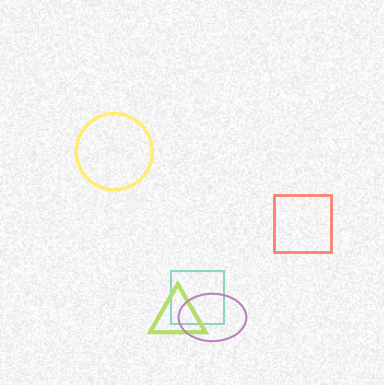[{"shape": "square", "thickness": 1.5, "radius": 0.34, "center": [0.513, 0.227]}, {"shape": "square", "thickness": 2, "radius": 0.37, "center": [0.785, 0.419]}, {"shape": "triangle", "thickness": 3, "radius": 0.42, "center": [0.462, 0.179]}, {"shape": "oval", "thickness": 1.5, "radius": 0.44, "center": [0.552, 0.175]}, {"shape": "circle", "thickness": 2.5, "radius": 0.49, "center": [0.297, 0.606]}]